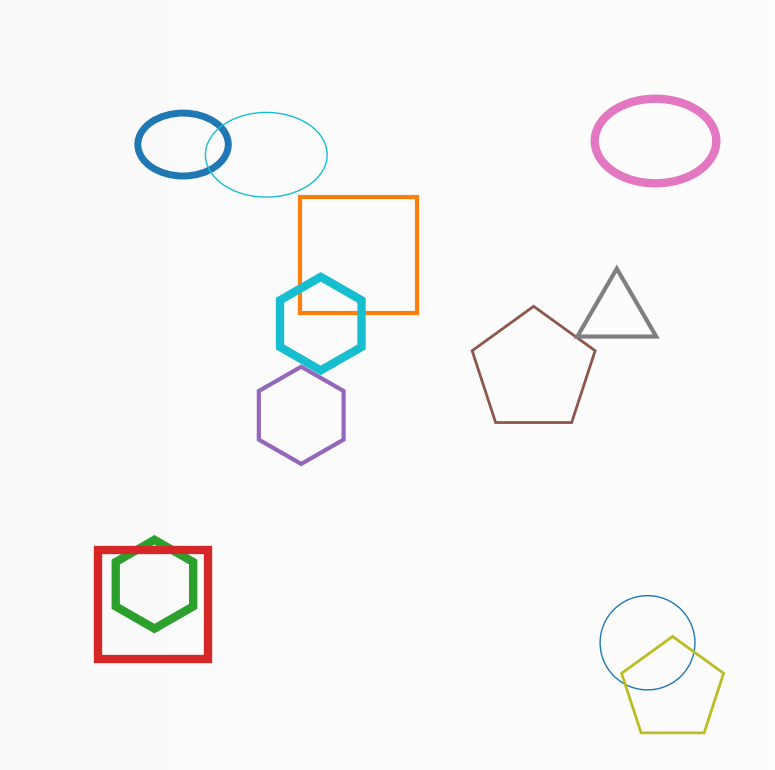[{"shape": "circle", "thickness": 0.5, "radius": 0.31, "center": [0.836, 0.165]}, {"shape": "oval", "thickness": 2.5, "radius": 0.29, "center": [0.236, 0.812]}, {"shape": "square", "thickness": 1.5, "radius": 0.38, "center": [0.463, 0.668]}, {"shape": "hexagon", "thickness": 3, "radius": 0.29, "center": [0.199, 0.241]}, {"shape": "square", "thickness": 3, "radius": 0.36, "center": [0.198, 0.215]}, {"shape": "hexagon", "thickness": 1.5, "radius": 0.32, "center": [0.389, 0.461]}, {"shape": "pentagon", "thickness": 1, "radius": 0.42, "center": [0.689, 0.519]}, {"shape": "oval", "thickness": 3, "radius": 0.39, "center": [0.846, 0.817]}, {"shape": "triangle", "thickness": 1.5, "radius": 0.29, "center": [0.796, 0.592]}, {"shape": "pentagon", "thickness": 1, "radius": 0.35, "center": [0.868, 0.104]}, {"shape": "hexagon", "thickness": 3, "radius": 0.3, "center": [0.414, 0.58]}, {"shape": "oval", "thickness": 0.5, "radius": 0.39, "center": [0.344, 0.799]}]